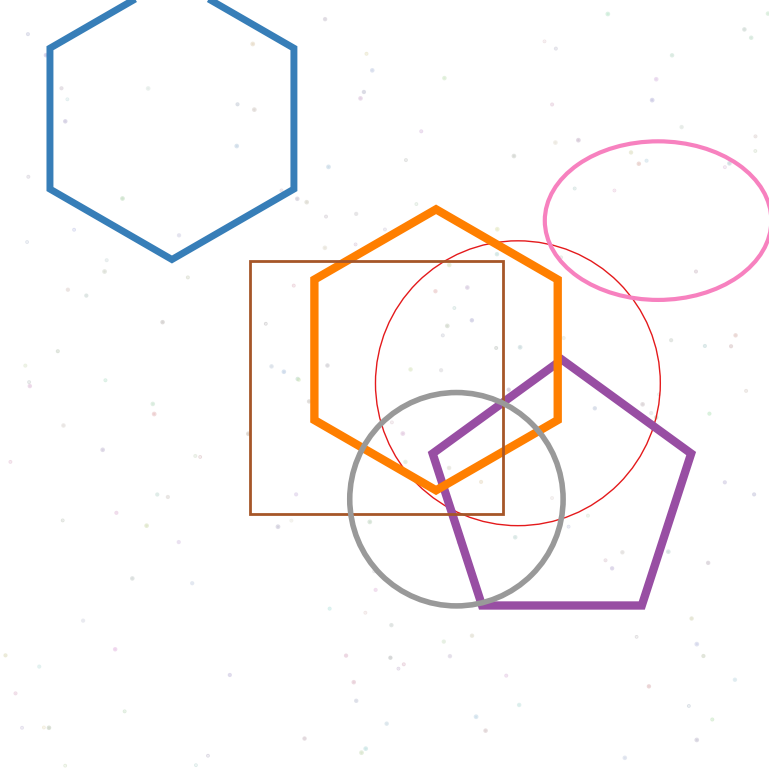[{"shape": "circle", "thickness": 0.5, "radius": 0.92, "center": [0.673, 0.502]}, {"shape": "hexagon", "thickness": 2.5, "radius": 0.91, "center": [0.223, 0.846]}, {"shape": "pentagon", "thickness": 3, "radius": 0.88, "center": [0.73, 0.356]}, {"shape": "hexagon", "thickness": 3, "radius": 0.91, "center": [0.566, 0.546]}, {"shape": "square", "thickness": 1, "radius": 0.82, "center": [0.489, 0.497]}, {"shape": "oval", "thickness": 1.5, "radius": 0.74, "center": [0.855, 0.713]}, {"shape": "circle", "thickness": 2, "radius": 0.69, "center": [0.593, 0.352]}]